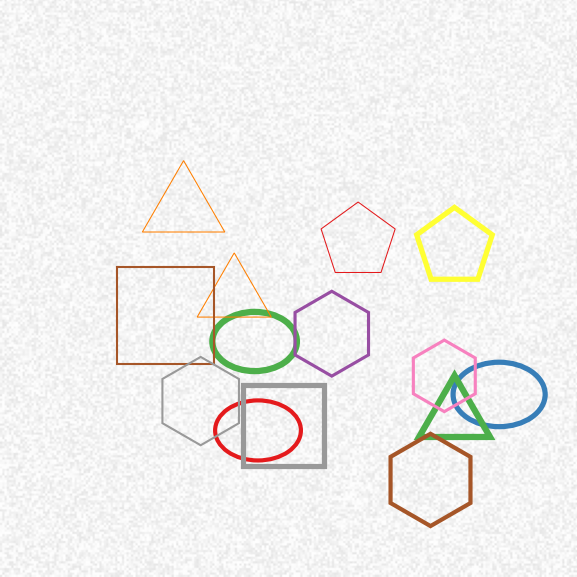[{"shape": "oval", "thickness": 2, "radius": 0.37, "center": [0.447, 0.254]}, {"shape": "pentagon", "thickness": 0.5, "radius": 0.34, "center": [0.62, 0.582]}, {"shape": "oval", "thickness": 2.5, "radius": 0.4, "center": [0.864, 0.316]}, {"shape": "oval", "thickness": 3, "radius": 0.37, "center": [0.441, 0.408]}, {"shape": "triangle", "thickness": 3, "radius": 0.35, "center": [0.787, 0.278]}, {"shape": "hexagon", "thickness": 1.5, "radius": 0.37, "center": [0.575, 0.421]}, {"shape": "triangle", "thickness": 0.5, "radius": 0.41, "center": [0.318, 0.639]}, {"shape": "triangle", "thickness": 0.5, "radius": 0.37, "center": [0.406, 0.487]}, {"shape": "pentagon", "thickness": 2.5, "radius": 0.34, "center": [0.787, 0.571]}, {"shape": "hexagon", "thickness": 2, "radius": 0.4, "center": [0.745, 0.168]}, {"shape": "square", "thickness": 1, "radius": 0.42, "center": [0.287, 0.453]}, {"shape": "hexagon", "thickness": 1.5, "radius": 0.31, "center": [0.769, 0.348]}, {"shape": "square", "thickness": 2.5, "radius": 0.35, "center": [0.492, 0.262]}, {"shape": "hexagon", "thickness": 1, "radius": 0.38, "center": [0.347, 0.305]}]